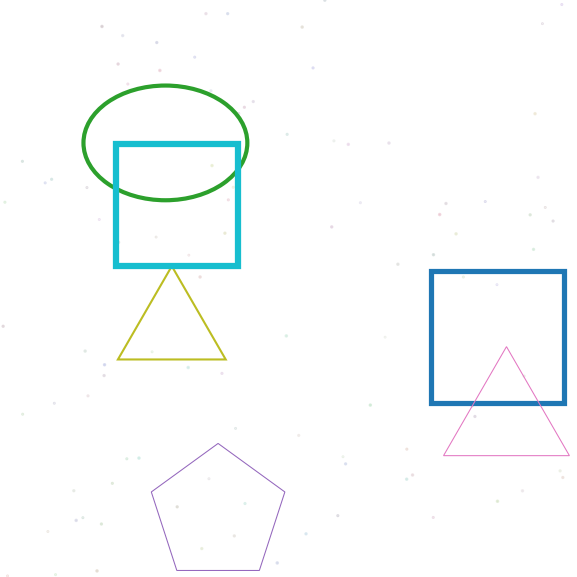[{"shape": "square", "thickness": 2.5, "radius": 0.57, "center": [0.861, 0.415]}, {"shape": "oval", "thickness": 2, "radius": 0.71, "center": [0.286, 0.752]}, {"shape": "pentagon", "thickness": 0.5, "radius": 0.61, "center": [0.378, 0.11]}, {"shape": "triangle", "thickness": 0.5, "radius": 0.63, "center": [0.877, 0.273]}, {"shape": "triangle", "thickness": 1, "radius": 0.54, "center": [0.298, 0.431]}, {"shape": "square", "thickness": 3, "radius": 0.53, "center": [0.306, 0.644]}]